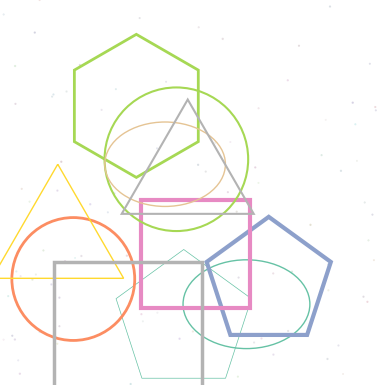[{"shape": "oval", "thickness": 1, "radius": 0.82, "center": [0.64, 0.21]}, {"shape": "pentagon", "thickness": 0.5, "radius": 0.92, "center": [0.477, 0.167]}, {"shape": "circle", "thickness": 2, "radius": 0.8, "center": [0.19, 0.275]}, {"shape": "pentagon", "thickness": 3, "radius": 0.85, "center": [0.698, 0.267]}, {"shape": "square", "thickness": 3, "radius": 0.7, "center": [0.508, 0.34]}, {"shape": "circle", "thickness": 1.5, "radius": 0.93, "center": [0.458, 0.586]}, {"shape": "hexagon", "thickness": 2, "radius": 0.93, "center": [0.354, 0.725]}, {"shape": "triangle", "thickness": 1, "radius": 0.99, "center": [0.15, 0.376]}, {"shape": "oval", "thickness": 1, "radius": 0.78, "center": [0.429, 0.573]}, {"shape": "square", "thickness": 2.5, "radius": 0.96, "center": [0.332, 0.129]}, {"shape": "triangle", "thickness": 1.5, "radius": 0.99, "center": [0.488, 0.544]}]